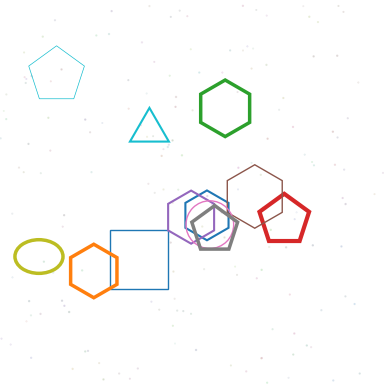[{"shape": "hexagon", "thickness": 1.5, "radius": 0.32, "center": [0.538, 0.441]}, {"shape": "square", "thickness": 1, "radius": 0.38, "center": [0.361, 0.326]}, {"shape": "hexagon", "thickness": 2.5, "radius": 0.35, "center": [0.244, 0.296]}, {"shape": "hexagon", "thickness": 2.5, "radius": 0.37, "center": [0.585, 0.719]}, {"shape": "pentagon", "thickness": 3, "radius": 0.34, "center": [0.738, 0.429]}, {"shape": "hexagon", "thickness": 1.5, "radius": 0.34, "center": [0.496, 0.436]}, {"shape": "hexagon", "thickness": 1, "radius": 0.41, "center": [0.662, 0.49]}, {"shape": "circle", "thickness": 1, "radius": 0.31, "center": [0.545, 0.416]}, {"shape": "pentagon", "thickness": 2.5, "radius": 0.31, "center": [0.558, 0.404]}, {"shape": "oval", "thickness": 2.5, "radius": 0.31, "center": [0.101, 0.334]}, {"shape": "pentagon", "thickness": 0.5, "radius": 0.38, "center": [0.147, 0.805]}, {"shape": "triangle", "thickness": 1.5, "radius": 0.29, "center": [0.388, 0.661]}]